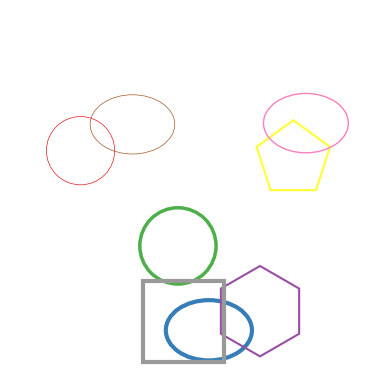[{"shape": "circle", "thickness": 0.5, "radius": 0.44, "center": [0.209, 0.609]}, {"shape": "oval", "thickness": 3, "radius": 0.56, "center": [0.543, 0.142]}, {"shape": "circle", "thickness": 2.5, "radius": 0.5, "center": [0.462, 0.361]}, {"shape": "hexagon", "thickness": 1.5, "radius": 0.59, "center": [0.675, 0.192]}, {"shape": "pentagon", "thickness": 1.5, "radius": 0.5, "center": [0.762, 0.587]}, {"shape": "oval", "thickness": 0.5, "radius": 0.55, "center": [0.344, 0.677]}, {"shape": "oval", "thickness": 1, "radius": 0.55, "center": [0.795, 0.68]}, {"shape": "square", "thickness": 3, "radius": 0.52, "center": [0.476, 0.165]}]